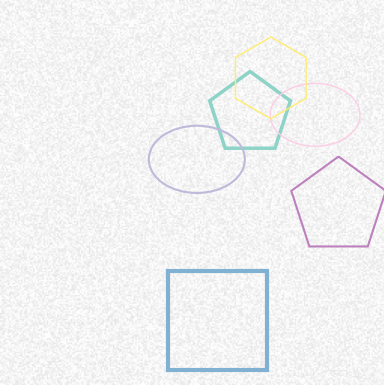[{"shape": "pentagon", "thickness": 2.5, "radius": 0.55, "center": [0.65, 0.704]}, {"shape": "oval", "thickness": 1.5, "radius": 0.62, "center": [0.511, 0.586]}, {"shape": "square", "thickness": 3, "radius": 0.64, "center": [0.566, 0.169]}, {"shape": "oval", "thickness": 1, "radius": 0.58, "center": [0.818, 0.702]}, {"shape": "pentagon", "thickness": 1.5, "radius": 0.65, "center": [0.879, 0.464]}, {"shape": "hexagon", "thickness": 1, "radius": 0.53, "center": [0.703, 0.798]}]